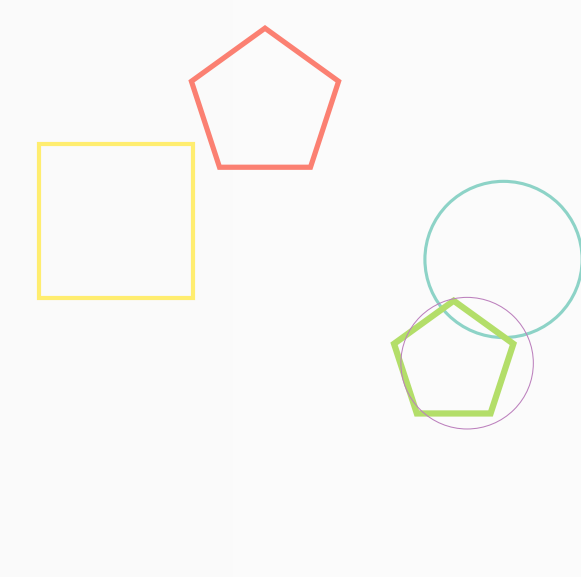[{"shape": "circle", "thickness": 1.5, "radius": 0.68, "center": [0.866, 0.55]}, {"shape": "pentagon", "thickness": 2.5, "radius": 0.67, "center": [0.456, 0.817]}, {"shape": "pentagon", "thickness": 3, "radius": 0.54, "center": [0.781, 0.37]}, {"shape": "circle", "thickness": 0.5, "radius": 0.57, "center": [0.804, 0.37]}, {"shape": "square", "thickness": 2, "radius": 0.67, "center": [0.2, 0.617]}]